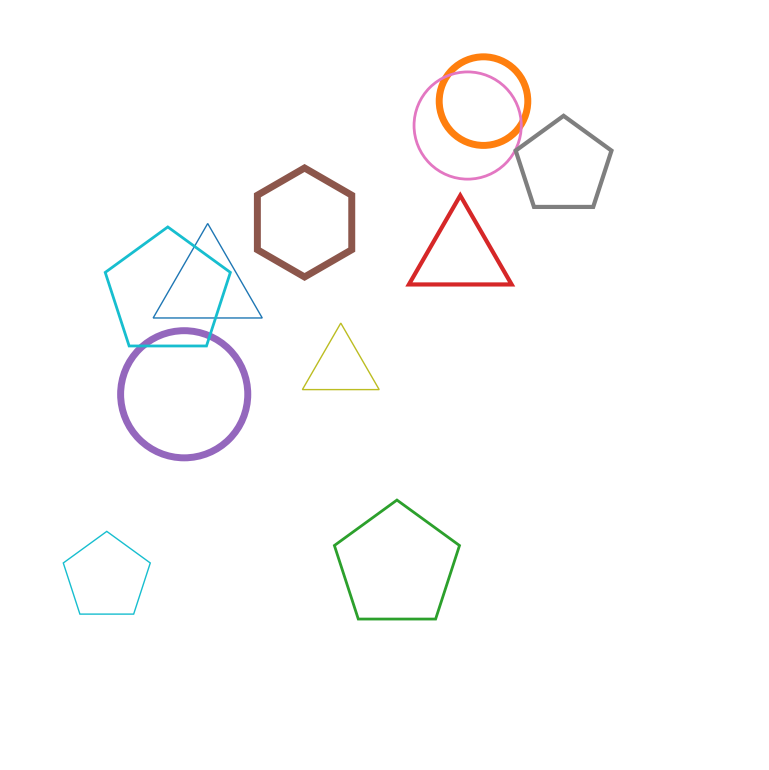[{"shape": "triangle", "thickness": 0.5, "radius": 0.41, "center": [0.27, 0.628]}, {"shape": "circle", "thickness": 2.5, "radius": 0.29, "center": [0.628, 0.869]}, {"shape": "pentagon", "thickness": 1, "radius": 0.43, "center": [0.516, 0.265]}, {"shape": "triangle", "thickness": 1.5, "radius": 0.39, "center": [0.598, 0.669]}, {"shape": "circle", "thickness": 2.5, "radius": 0.41, "center": [0.239, 0.488]}, {"shape": "hexagon", "thickness": 2.5, "radius": 0.35, "center": [0.396, 0.711]}, {"shape": "circle", "thickness": 1, "radius": 0.35, "center": [0.607, 0.837]}, {"shape": "pentagon", "thickness": 1.5, "radius": 0.33, "center": [0.732, 0.784]}, {"shape": "triangle", "thickness": 0.5, "radius": 0.29, "center": [0.443, 0.523]}, {"shape": "pentagon", "thickness": 1, "radius": 0.43, "center": [0.218, 0.62]}, {"shape": "pentagon", "thickness": 0.5, "radius": 0.3, "center": [0.139, 0.251]}]